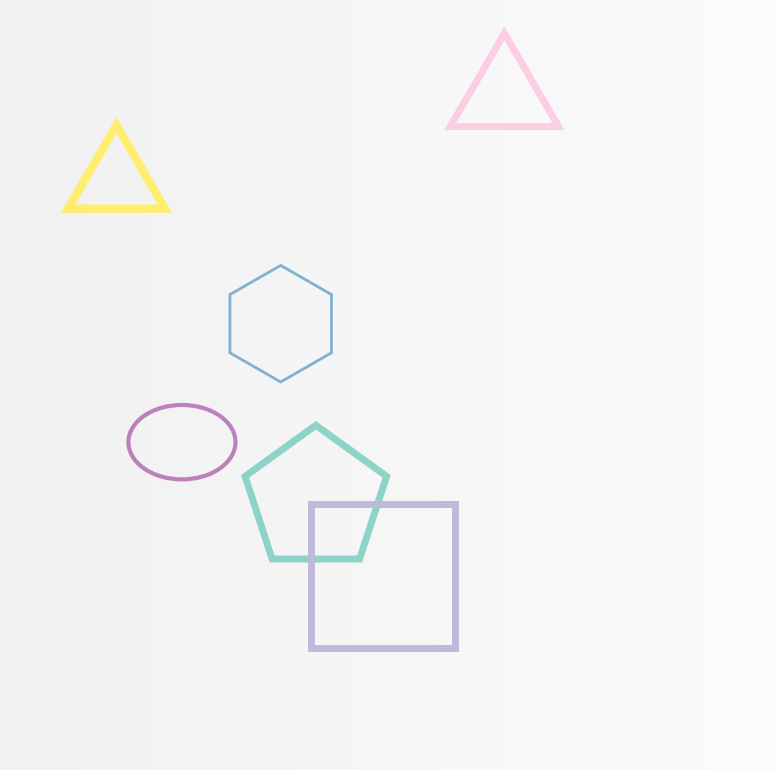[{"shape": "pentagon", "thickness": 2.5, "radius": 0.48, "center": [0.408, 0.352]}, {"shape": "square", "thickness": 2.5, "radius": 0.46, "center": [0.494, 0.252]}, {"shape": "hexagon", "thickness": 1, "radius": 0.38, "center": [0.362, 0.58]}, {"shape": "triangle", "thickness": 2.5, "radius": 0.4, "center": [0.651, 0.876]}, {"shape": "oval", "thickness": 1.5, "radius": 0.35, "center": [0.235, 0.426]}, {"shape": "triangle", "thickness": 3, "radius": 0.36, "center": [0.15, 0.765]}]